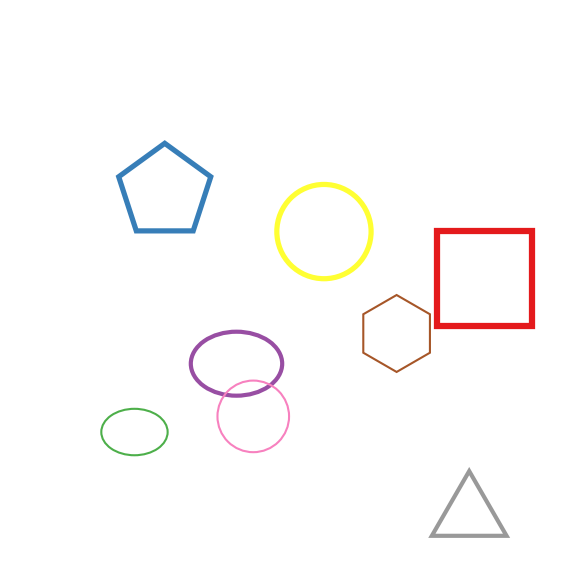[{"shape": "square", "thickness": 3, "radius": 0.41, "center": [0.839, 0.517]}, {"shape": "pentagon", "thickness": 2.5, "radius": 0.42, "center": [0.285, 0.667]}, {"shape": "oval", "thickness": 1, "radius": 0.29, "center": [0.233, 0.251]}, {"shape": "oval", "thickness": 2, "radius": 0.4, "center": [0.41, 0.369]}, {"shape": "circle", "thickness": 2.5, "radius": 0.41, "center": [0.561, 0.598]}, {"shape": "hexagon", "thickness": 1, "radius": 0.33, "center": [0.687, 0.422]}, {"shape": "circle", "thickness": 1, "radius": 0.31, "center": [0.439, 0.278]}, {"shape": "triangle", "thickness": 2, "radius": 0.37, "center": [0.812, 0.109]}]